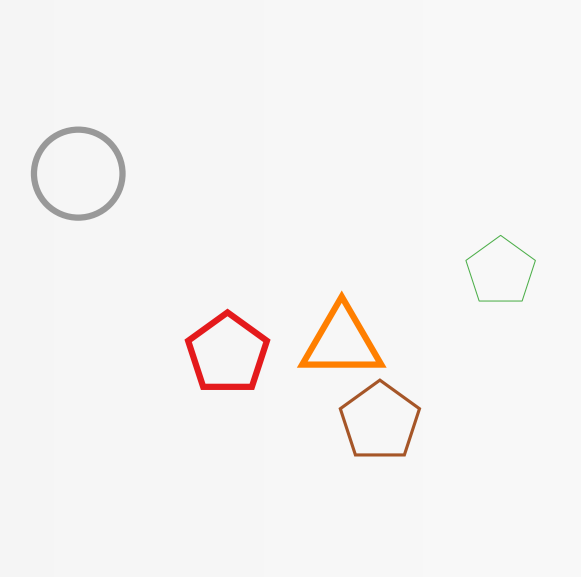[{"shape": "pentagon", "thickness": 3, "radius": 0.36, "center": [0.391, 0.387]}, {"shape": "pentagon", "thickness": 0.5, "radius": 0.31, "center": [0.861, 0.529]}, {"shape": "triangle", "thickness": 3, "radius": 0.39, "center": [0.588, 0.407]}, {"shape": "pentagon", "thickness": 1.5, "radius": 0.36, "center": [0.654, 0.269]}, {"shape": "circle", "thickness": 3, "radius": 0.38, "center": [0.135, 0.698]}]